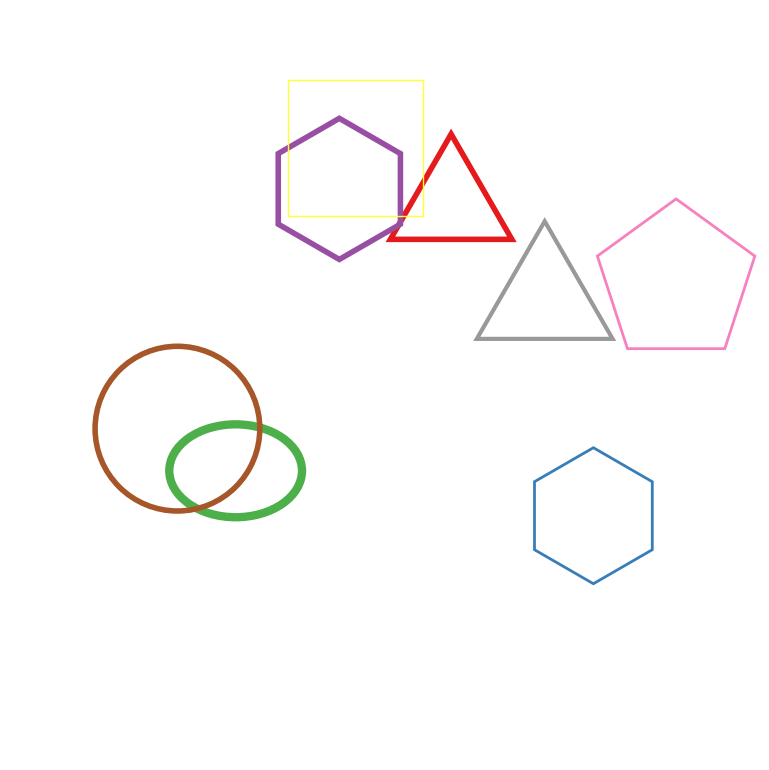[{"shape": "triangle", "thickness": 2, "radius": 0.46, "center": [0.586, 0.735]}, {"shape": "hexagon", "thickness": 1, "radius": 0.44, "center": [0.771, 0.33]}, {"shape": "oval", "thickness": 3, "radius": 0.43, "center": [0.306, 0.389]}, {"shape": "hexagon", "thickness": 2, "radius": 0.46, "center": [0.441, 0.755]}, {"shape": "square", "thickness": 0.5, "radius": 0.44, "center": [0.462, 0.808]}, {"shape": "circle", "thickness": 2, "radius": 0.53, "center": [0.23, 0.443]}, {"shape": "pentagon", "thickness": 1, "radius": 0.54, "center": [0.878, 0.634]}, {"shape": "triangle", "thickness": 1.5, "radius": 0.51, "center": [0.707, 0.611]}]